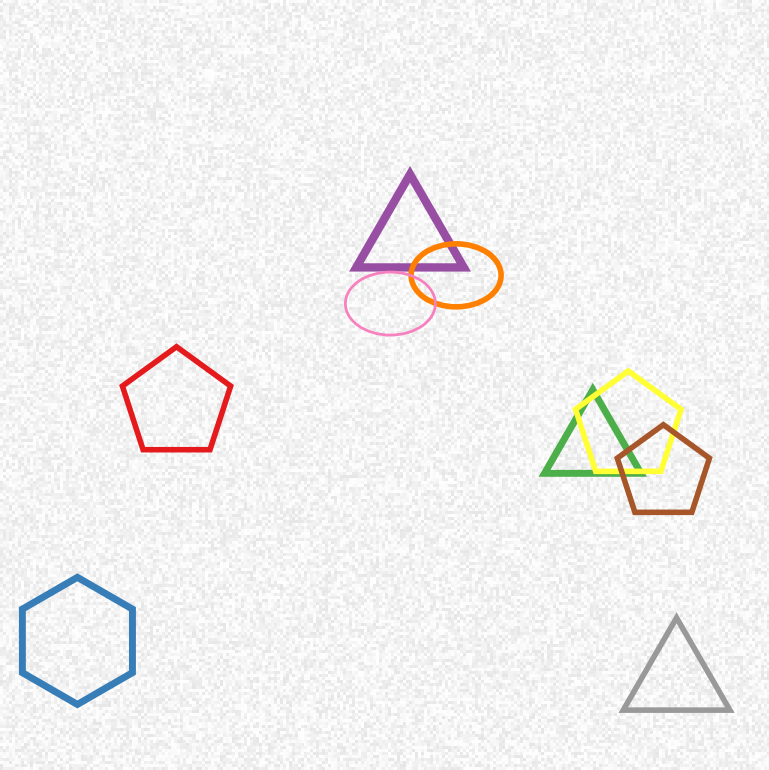[{"shape": "pentagon", "thickness": 2, "radius": 0.37, "center": [0.229, 0.476]}, {"shape": "hexagon", "thickness": 2.5, "radius": 0.41, "center": [0.101, 0.168]}, {"shape": "triangle", "thickness": 2.5, "radius": 0.36, "center": [0.77, 0.421]}, {"shape": "triangle", "thickness": 3, "radius": 0.4, "center": [0.532, 0.693]}, {"shape": "oval", "thickness": 2, "radius": 0.29, "center": [0.592, 0.642]}, {"shape": "pentagon", "thickness": 2, "radius": 0.36, "center": [0.816, 0.446]}, {"shape": "pentagon", "thickness": 2, "radius": 0.31, "center": [0.862, 0.386]}, {"shape": "oval", "thickness": 1, "radius": 0.29, "center": [0.507, 0.606]}, {"shape": "triangle", "thickness": 2, "radius": 0.4, "center": [0.879, 0.118]}]